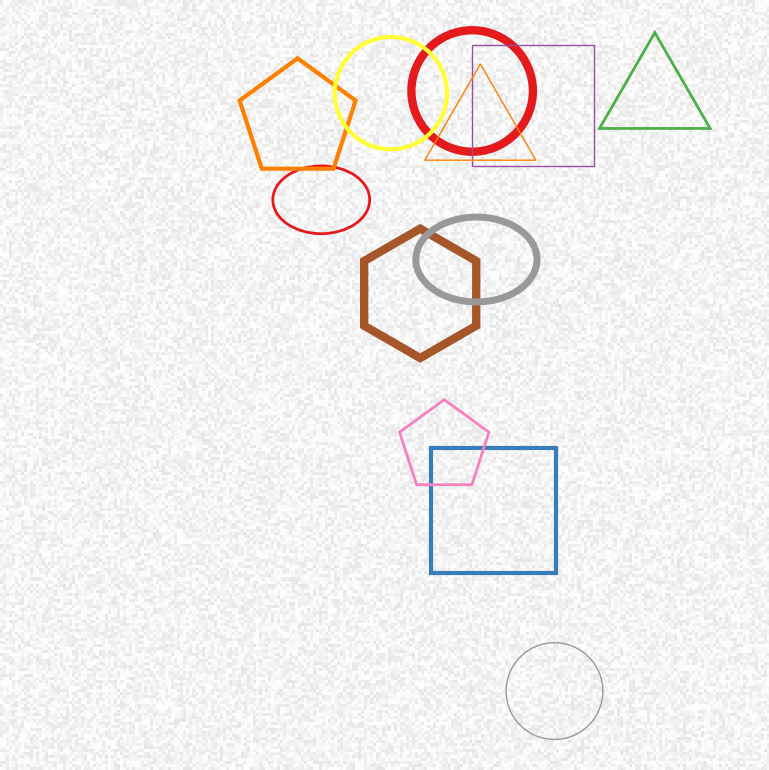[{"shape": "circle", "thickness": 3, "radius": 0.39, "center": [0.613, 0.882]}, {"shape": "oval", "thickness": 1, "radius": 0.31, "center": [0.417, 0.741]}, {"shape": "square", "thickness": 1.5, "radius": 0.41, "center": [0.641, 0.337]}, {"shape": "triangle", "thickness": 1, "radius": 0.41, "center": [0.85, 0.875]}, {"shape": "square", "thickness": 0.5, "radius": 0.39, "center": [0.692, 0.863]}, {"shape": "triangle", "thickness": 0.5, "radius": 0.42, "center": [0.624, 0.834]}, {"shape": "pentagon", "thickness": 1.5, "radius": 0.4, "center": [0.387, 0.845]}, {"shape": "circle", "thickness": 1.5, "radius": 0.36, "center": [0.508, 0.879]}, {"shape": "hexagon", "thickness": 3, "radius": 0.42, "center": [0.546, 0.619]}, {"shape": "pentagon", "thickness": 1, "radius": 0.31, "center": [0.577, 0.42]}, {"shape": "circle", "thickness": 0.5, "radius": 0.31, "center": [0.72, 0.102]}, {"shape": "oval", "thickness": 2.5, "radius": 0.39, "center": [0.619, 0.663]}]